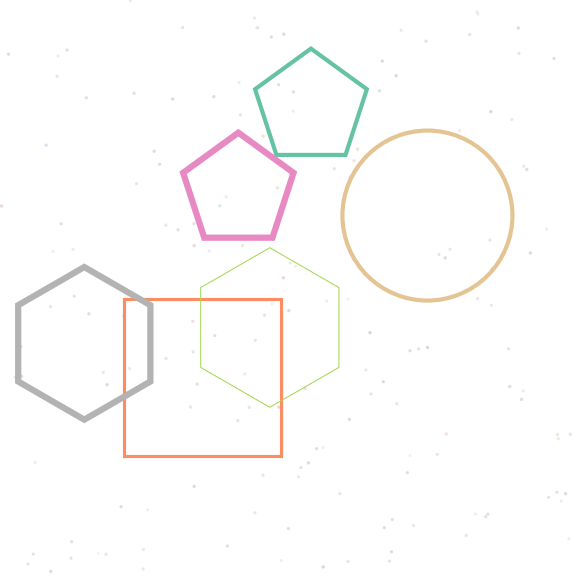[{"shape": "pentagon", "thickness": 2, "radius": 0.51, "center": [0.538, 0.813]}, {"shape": "square", "thickness": 1.5, "radius": 0.68, "center": [0.35, 0.346]}, {"shape": "pentagon", "thickness": 3, "radius": 0.5, "center": [0.413, 0.669]}, {"shape": "hexagon", "thickness": 0.5, "radius": 0.69, "center": [0.467, 0.432]}, {"shape": "circle", "thickness": 2, "radius": 0.74, "center": [0.74, 0.626]}, {"shape": "hexagon", "thickness": 3, "radius": 0.66, "center": [0.146, 0.405]}]